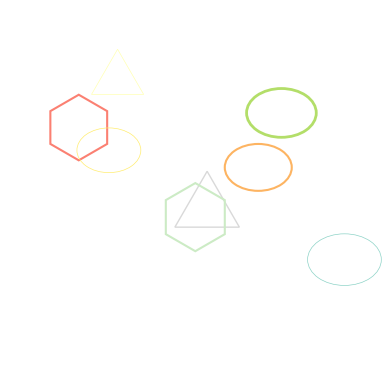[{"shape": "oval", "thickness": 0.5, "radius": 0.48, "center": [0.895, 0.326]}, {"shape": "triangle", "thickness": 0.5, "radius": 0.39, "center": [0.305, 0.794]}, {"shape": "hexagon", "thickness": 1.5, "radius": 0.43, "center": [0.205, 0.669]}, {"shape": "oval", "thickness": 1.5, "radius": 0.43, "center": [0.671, 0.565]}, {"shape": "oval", "thickness": 2, "radius": 0.45, "center": [0.731, 0.707]}, {"shape": "triangle", "thickness": 1, "radius": 0.48, "center": [0.538, 0.458]}, {"shape": "hexagon", "thickness": 1.5, "radius": 0.44, "center": [0.507, 0.436]}, {"shape": "oval", "thickness": 0.5, "radius": 0.41, "center": [0.283, 0.61]}]